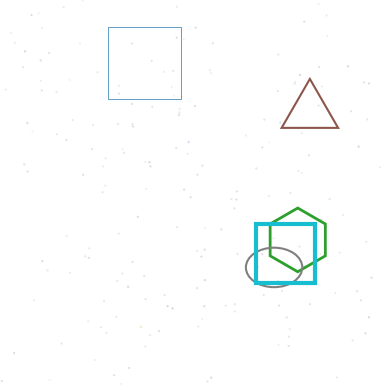[{"shape": "square", "thickness": 0.5, "radius": 0.47, "center": [0.375, 0.836]}, {"shape": "hexagon", "thickness": 2, "radius": 0.41, "center": [0.773, 0.377]}, {"shape": "triangle", "thickness": 1.5, "radius": 0.42, "center": [0.805, 0.71]}, {"shape": "oval", "thickness": 1.5, "radius": 0.37, "center": [0.712, 0.305]}, {"shape": "square", "thickness": 3, "radius": 0.38, "center": [0.741, 0.342]}]